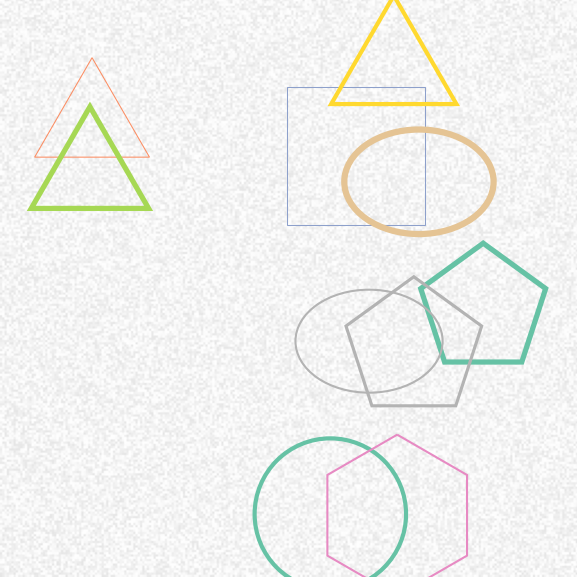[{"shape": "pentagon", "thickness": 2.5, "radius": 0.57, "center": [0.837, 0.464]}, {"shape": "circle", "thickness": 2, "radius": 0.66, "center": [0.572, 0.109]}, {"shape": "triangle", "thickness": 0.5, "radius": 0.57, "center": [0.159, 0.784]}, {"shape": "square", "thickness": 0.5, "radius": 0.6, "center": [0.616, 0.729]}, {"shape": "hexagon", "thickness": 1, "radius": 0.7, "center": [0.688, 0.107]}, {"shape": "triangle", "thickness": 2.5, "radius": 0.59, "center": [0.156, 0.697]}, {"shape": "triangle", "thickness": 2, "radius": 0.63, "center": [0.682, 0.882]}, {"shape": "oval", "thickness": 3, "radius": 0.65, "center": [0.725, 0.684]}, {"shape": "pentagon", "thickness": 1.5, "radius": 0.62, "center": [0.717, 0.396]}, {"shape": "oval", "thickness": 1, "radius": 0.64, "center": [0.639, 0.408]}]